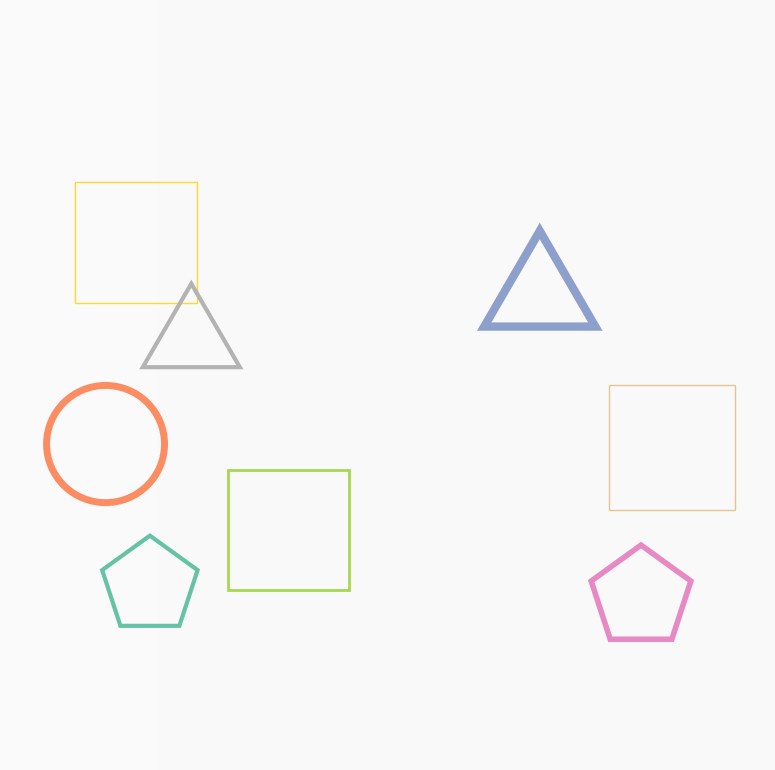[{"shape": "pentagon", "thickness": 1.5, "radius": 0.32, "center": [0.193, 0.24]}, {"shape": "circle", "thickness": 2.5, "radius": 0.38, "center": [0.136, 0.423]}, {"shape": "triangle", "thickness": 3, "radius": 0.41, "center": [0.696, 0.617]}, {"shape": "pentagon", "thickness": 2, "radius": 0.34, "center": [0.827, 0.224]}, {"shape": "square", "thickness": 1, "radius": 0.39, "center": [0.372, 0.312]}, {"shape": "square", "thickness": 0.5, "radius": 0.39, "center": [0.176, 0.685]}, {"shape": "square", "thickness": 0.5, "radius": 0.41, "center": [0.867, 0.419]}, {"shape": "triangle", "thickness": 1.5, "radius": 0.36, "center": [0.247, 0.559]}]